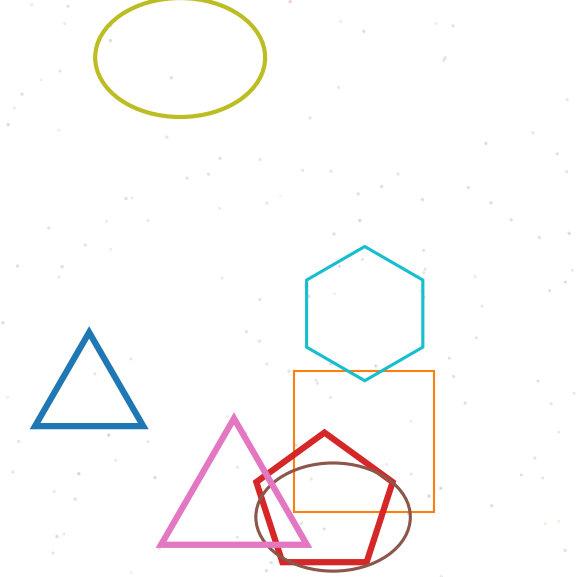[{"shape": "triangle", "thickness": 3, "radius": 0.54, "center": [0.154, 0.315]}, {"shape": "square", "thickness": 1, "radius": 0.61, "center": [0.63, 0.235]}, {"shape": "pentagon", "thickness": 3, "radius": 0.62, "center": [0.562, 0.126]}, {"shape": "oval", "thickness": 1.5, "radius": 0.67, "center": [0.577, 0.104]}, {"shape": "triangle", "thickness": 3, "radius": 0.73, "center": [0.405, 0.129]}, {"shape": "oval", "thickness": 2, "radius": 0.74, "center": [0.312, 0.9]}, {"shape": "hexagon", "thickness": 1.5, "radius": 0.58, "center": [0.632, 0.456]}]